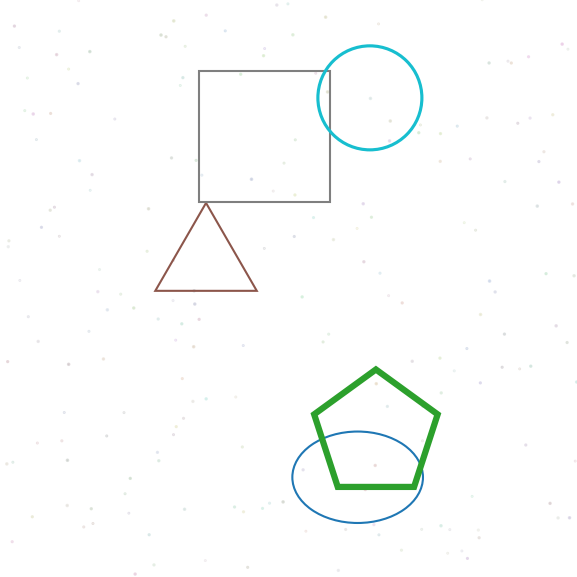[{"shape": "oval", "thickness": 1, "radius": 0.57, "center": [0.619, 0.173]}, {"shape": "pentagon", "thickness": 3, "radius": 0.56, "center": [0.651, 0.247]}, {"shape": "triangle", "thickness": 1, "radius": 0.51, "center": [0.357, 0.546]}, {"shape": "square", "thickness": 1, "radius": 0.57, "center": [0.458, 0.762]}, {"shape": "circle", "thickness": 1.5, "radius": 0.45, "center": [0.641, 0.83]}]